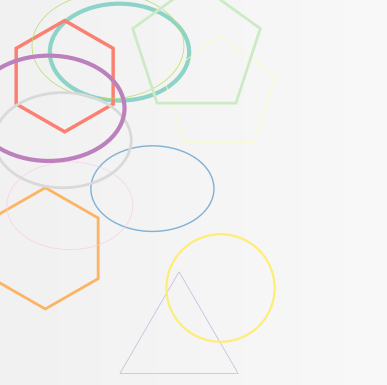[{"shape": "oval", "thickness": 3, "radius": 0.9, "center": [0.308, 0.865]}, {"shape": "pentagon", "thickness": 0.5, "radius": 0.76, "center": [0.566, 0.754]}, {"shape": "triangle", "thickness": 0.5, "radius": 0.88, "center": [0.462, 0.118]}, {"shape": "hexagon", "thickness": 2.5, "radius": 0.72, "center": [0.167, 0.802]}, {"shape": "oval", "thickness": 1, "radius": 0.79, "center": [0.393, 0.51]}, {"shape": "hexagon", "thickness": 2, "radius": 0.79, "center": [0.117, 0.355]}, {"shape": "oval", "thickness": 0.5, "radius": 0.98, "center": [0.279, 0.881]}, {"shape": "oval", "thickness": 0.5, "radius": 0.81, "center": [0.18, 0.466]}, {"shape": "oval", "thickness": 2, "radius": 0.88, "center": [0.162, 0.636]}, {"shape": "oval", "thickness": 3, "radius": 0.98, "center": [0.126, 0.719]}, {"shape": "pentagon", "thickness": 2, "radius": 0.87, "center": [0.507, 0.872]}, {"shape": "circle", "thickness": 1.5, "radius": 0.7, "center": [0.569, 0.252]}]